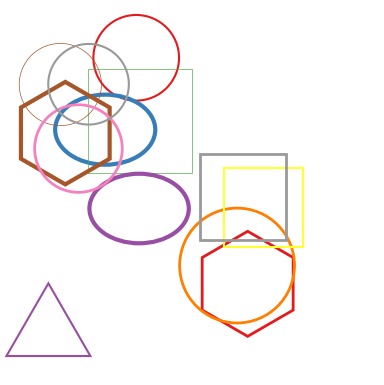[{"shape": "circle", "thickness": 1.5, "radius": 0.56, "center": [0.354, 0.85]}, {"shape": "hexagon", "thickness": 2, "radius": 0.68, "center": [0.643, 0.263]}, {"shape": "oval", "thickness": 3, "radius": 0.65, "center": [0.273, 0.663]}, {"shape": "square", "thickness": 0.5, "radius": 0.67, "center": [0.364, 0.685]}, {"shape": "triangle", "thickness": 1.5, "radius": 0.63, "center": [0.126, 0.138]}, {"shape": "oval", "thickness": 3, "radius": 0.65, "center": [0.361, 0.458]}, {"shape": "circle", "thickness": 2, "radius": 0.75, "center": [0.616, 0.31]}, {"shape": "square", "thickness": 1.5, "radius": 0.51, "center": [0.684, 0.46]}, {"shape": "hexagon", "thickness": 3, "radius": 0.67, "center": [0.17, 0.654]}, {"shape": "circle", "thickness": 0.5, "radius": 0.53, "center": [0.157, 0.78]}, {"shape": "circle", "thickness": 2, "radius": 0.57, "center": [0.204, 0.614]}, {"shape": "square", "thickness": 2, "radius": 0.56, "center": [0.631, 0.488]}, {"shape": "circle", "thickness": 1.5, "radius": 0.52, "center": [0.23, 0.781]}]